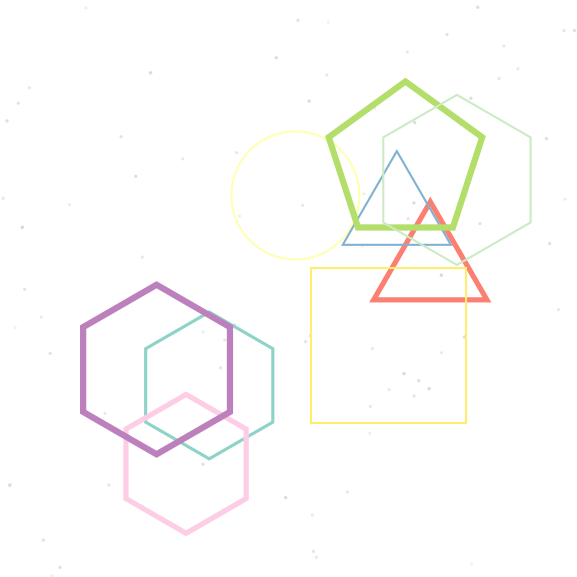[{"shape": "hexagon", "thickness": 1.5, "radius": 0.64, "center": [0.362, 0.332]}, {"shape": "circle", "thickness": 1, "radius": 0.55, "center": [0.511, 0.661]}, {"shape": "triangle", "thickness": 2.5, "radius": 0.57, "center": [0.745, 0.537]}, {"shape": "triangle", "thickness": 1, "radius": 0.54, "center": [0.687, 0.629]}, {"shape": "pentagon", "thickness": 3, "radius": 0.7, "center": [0.702, 0.718]}, {"shape": "hexagon", "thickness": 2.5, "radius": 0.6, "center": [0.322, 0.196]}, {"shape": "hexagon", "thickness": 3, "radius": 0.73, "center": [0.271, 0.359]}, {"shape": "hexagon", "thickness": 1, "radius": 0.74, "center": [0.791, 0.688]}, {"shape": "square", "thickness": 1, "radius": 0.67, "center": [0.672, 0.401]}]